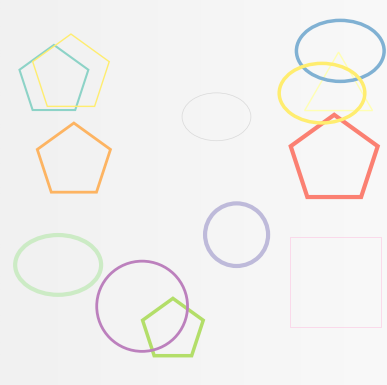[{"shape": "pentagon", "thickness": 1.5, "radius": 0.47, "center": [0.139, 0.79]}, {"shape": "triangle", "thickness": 1, "radius": 0.51, "center": [0.874, 0.763]}, {"shape": "circle", "thickness": 3, "radius": 0.41, "center": [0.611, 0.39]}, {"shape": "pentagon", "thickness": 3, "radius": 0.59, "center": [0.862, 0.584]}, {"shape": "oval", "thickness": 2.5, "radius": 0.57, "center": [0.878, 0.868]}, {"shape": "pentagon", "thickness": 2, "radius": 0.5, "center": [0.191, 0.581]}, {"shape": "pentagon", "thickness": 2.5, "radius": 0.41, "center": [0.446, 0.143]}, {"shape": "square", "thickness": 0.5, "radius": 0.59, "center": [0.865, 0.268]}, {"shape": "oval", "thickness": 0.5, "radius": 0.44, "center": [0.559, 0.697]}, {"shape": "circle", "thickness": 2, "radius": 0.59, "center": [0.367, 0.205]}, {"shape": "oval", "thickness": 3, "radius": 0.55, "center": [0.15, 0.312]}, {"shape": "pentagon", "thickness": 1, "radius": 0.52, "center": [0.183, 0.808]}, {"shape": "oval", "thickness": 2.5, "radius": 0.55, "center": [0.831, 0.758]}]